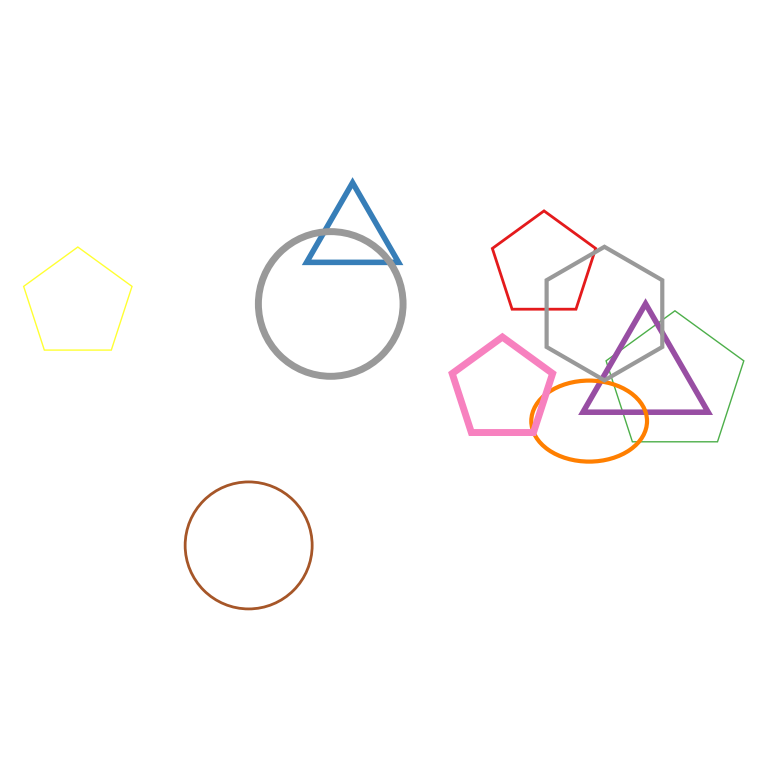[{"shape": "pentagon", "thickness": 1, "radius": 0.35, "center": [0.707, 0.656]}, {"shape": "triangle", "thickness": 2, "radius": 0.34, "center": [0.458, 0.694]}, {"shape": "pentagon", "thickness": 0.5, "radius": 0.47, "center": [0.877, 0.502]}, {"shape": "triangle", "thickness": 2, "radius": 0.47, "center": [0.838, 0.512]}, {"shape": "oval", "thickness": 1.5, "radius": 0.38, "center": [0.765, 0.453]}, {"shape": "pentagon", "thickness": 0.5, "radius": 0.37, "center": [0.101, 0.605]}, {"shape": "circle", "thickness": 1, "radius": 0.41, "center": [0.323, 0.292]}, {"shape": "pentagon", "thickness": 2.5, "radius": 0.34, "center": [0.652, 0.494]}, {"shape": "hexagon", "thickness": 1.5, "radius": 0.43, "center": [0.785, 0.593]}, {"shape": "circle", "thickness": 2.5, "radius": 0.47, "center": [0.43, 0.605]}]